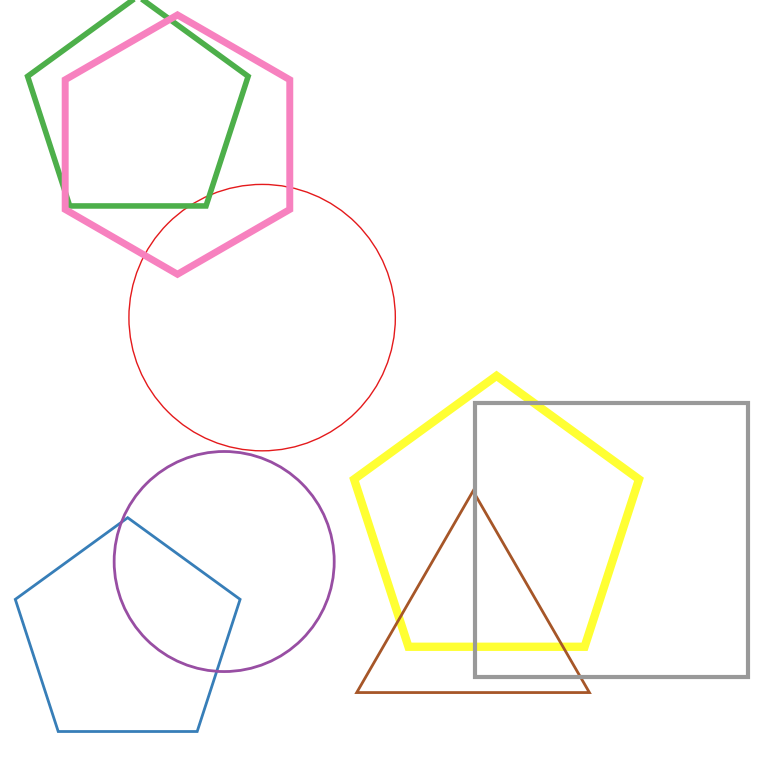[{"shape": "circle", "thickness": 0.5, "radius": 0.86, "center": [0.34, 0.588]}, {"shape": "pentagon", "thickness": 1, "radius": 0.77, "center": [0.166, 0.174]}, {"shape": "pentagon", "thickness": 2, "radius": 0.75, "center": [0.179, 0.854]}, {"shape": "circle", "thickness": 1, "radius": 0.71, "center": [0.291, 0.271]}, {"shape": "pentagon", "thickness": 3, "radius": 0.97, "center": [0.645, 0.317]}, {"shape": "triangle", "thickness": 1, "radius": 0.87, "center": [0.614, 0.188]}, {"shape": "hexagon", "thickness": 2.5, "radius": 0.84, "center": [0.231, 0.812]}, {"shape": "square", "thickness": 1.5, "radius": 0.89, "center": [0.794, 0.299]}]